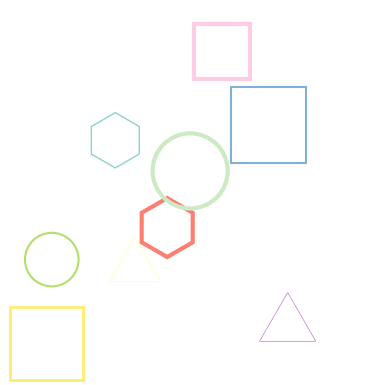[{"shape": "hexagon", "thickness": 1, "radius": 0.36, "center": [0.3, 0.636]}, {"shape": "triangle", "thickness": 0.5, "radius": 0.38, "center": [0.35, 0.307]}, {"shape": "hexagon", "thickness": 3, "radius": 0.38, "center": [0.434, 0.409]}, {"shape": "square", "thickness": 1.5, "radius": 0.49, "center": [0.697, 0.676]}, {"shape": "circle", "thickness": 1.5, "radius": 0.35, "center": [0.134, 0.326]}, {"shape": "square", "thickness": 3, "radius": 0.36, "center": [0.577, 0.866]}, {"shape": "triangle", "thickness": 0.5, "radius": 0.42, "center": [0.747, 0.156]}, {"shape": "circle", "thickness": 3, "radius": 0.49, "center": [0.494, 0.556]}, {"shape": "square", "thickness": 2, "radius": 0.47, "center": [0.122, 0.107]}]